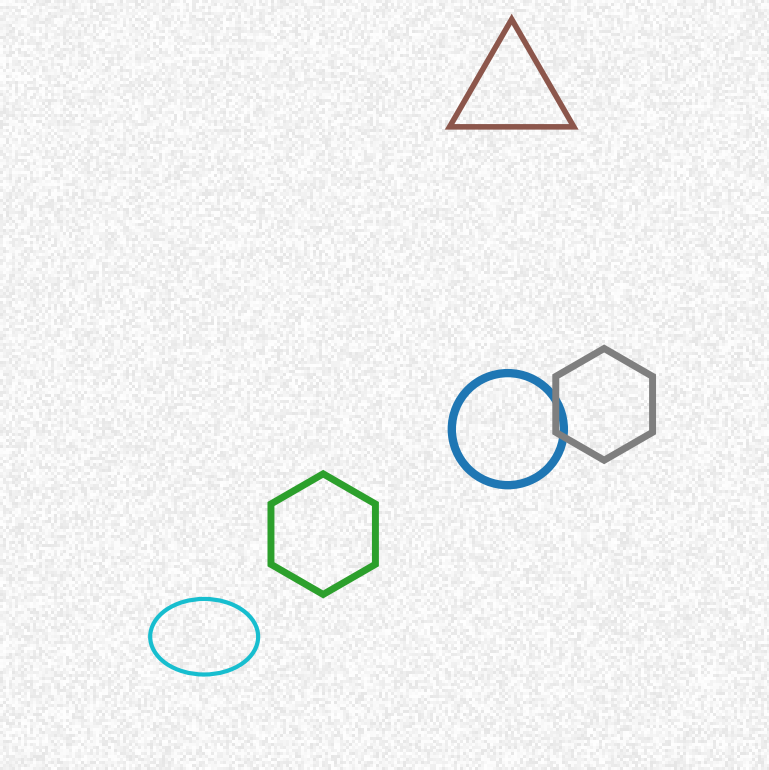[{"shape": "circle", "thickness": 3, "radius": 0.36, "center": [0.66, 0.443]}, {"shape": "hexagon", "thickness": 2.5, "radius": 0.39, "center": [0.42, 0.306]}, {"shape": "triangle", "thickness": 2, "radius": 0.47, "center": [0.665, 0.882]}, {"shape": "hexagon", "thickness": 2.5, "radius": 0.36, "center": [0.785, 0.475]}, {"shape": "oval", "thickness": 1.5, "radius": 0.35, "center": [0.265, 0.173]}]